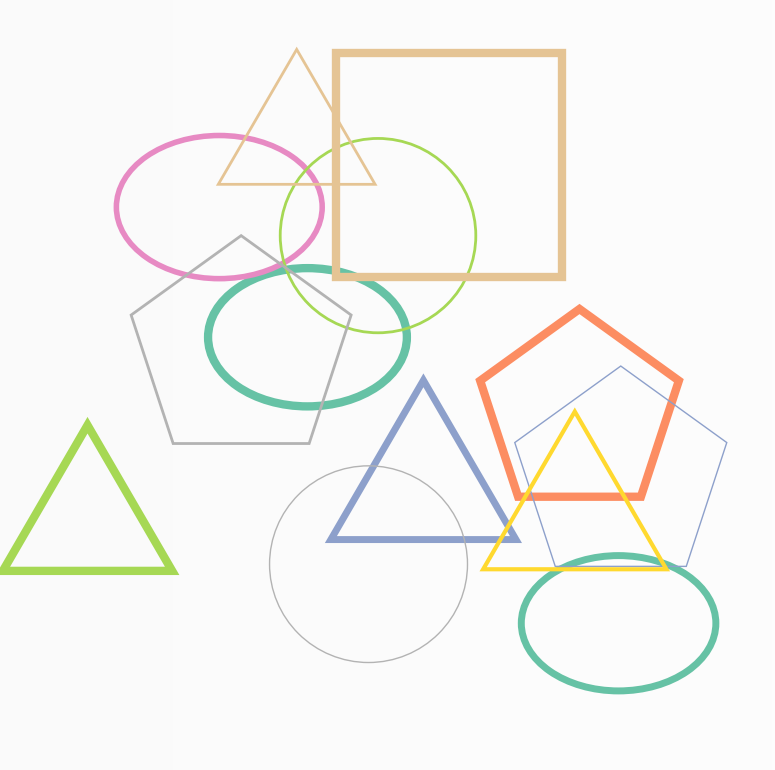[{"shape": "oval", "thickness": 2.5, "radius": 0.63, "center": [0.798, 0.191]}, {"shape": "oval", "thickness": 3, "radius": 0.64, "center": [0.397, 0.562]}, {"shape": "pentagon", "thickness": 3, "radius": 0.67, "center": [0.748, 0.464]}, {"shape": "triangle", "thickness": 2.5, "radius": 0.69, "center": [0.546, 0.368]}, {"shape": "pentagon", "thickness": 0.5, "radius": 0.72, "center": [0.801, 0.381]}, {"shape": "oval", "thickness": 2, "radius": 0.66, "center": [0.283, 0.731]}, {"shape": "triangle", "thickness": 3, "radius": 0.63, "center": [0.113, 0.322]}, {"shape": "circle", "thickness": 1, "radius": 0.63, "center": [0.488, 0.694]}, {"shape": "triangle", "thickness": 1.5, "radius": 0.68, "center": [0.742, 0.329]}, {"shape": "triangle", "thickness": 1, "radius": 0.58, "center": [0.383, 0.819]}, {"shape": "square", "thickness": 3, "radius": 0.73, "center": [0.58, 0.786]}, {"shape": "circle", "thickness": 0.5, "radius": 0.64, "center": [0.476, 0.267]}, {"shape": "pentagon", "thickness": 1, "radius": 0.75, "center": [0.311, 0.545]}]